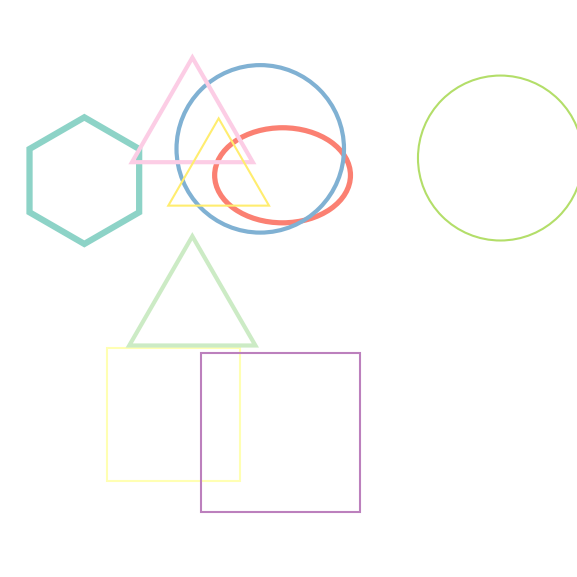[{"shape": "hexagon", "thickness": 3, "radius": 0.55, "center": [0.146, 0.686]}, {"shape": "square", "thickness": 1, "radius": 0.57, "center": [0.3, 0.282]}, {"shape": "oval", "thickness": 2.5, "radius": 0.59, "center": [0.489, 0.696]}, {"shape": "circle", "thickness": 2, "radius": 0.73, "center": [0.451, 0.741]}, {"shape": "circle", "thickness": 1, "radius": 0.71, "center": [0.867, 0.725]}, {"shape": "triangle", "thickness": 2, "radius": 0.6, "center": [0.333, 0.779]}, {"shape": "square", "thickness": 1, "radius": 0.69, "center": [0.485, 0.25]}, {"shape": "triangle", "thickness": 2, "radius": 0.63, "center": [0.333, 0.464]}, {"shape": "triangle", "thickness": 1, "radius": 0.5, "center": [0.379, 0.693]}]